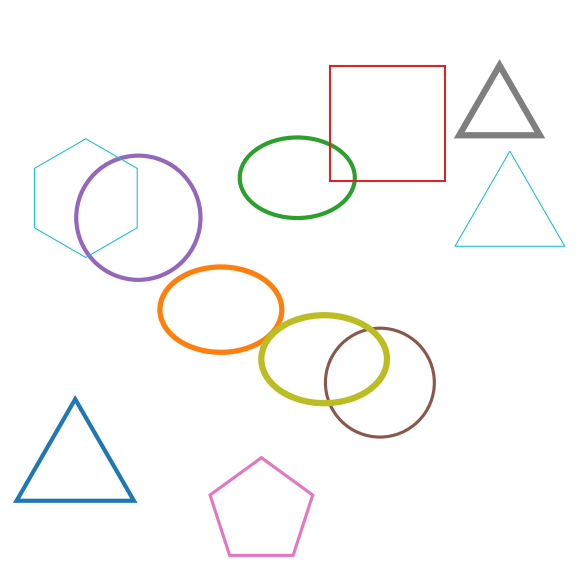[{"shape": "triangle", "thickness": 2, "radius": 0.59, "center": [0.13, 0.191]}, {"shape": "oval", "thickness": 2.5, "radius": 0.53, "center": [0.382, 0.463]}, {"shape": "oval", "thickness": 2, "radius": 0.5, "center": [0.515, 0.691]}, {"shape": "square", "thickness": 1, "radius": 0.5, "center": [0.671, 0.785]}, {"shape": "circle", "thickness": 2, "radius": 0.54, "center": [0.24, 0.622]}, {"shape": "circle", "thickness": 1.5, "radius": 0.47, "center": [0.658, 0.337]}, {"shape": "pentagon", "thickness": 1.5, "radius": 0.47, "center": [0.453, 0.113]}, {"shape": "triangle", "thickness": 3, "radius": 0.4, "center": [0.865, 0.805]}, {"shape": "oval", "thickness": 3, "radius": 0.54, "center": [0.561, 0.377]}, {"shape": "hexagon", "thickness": 0.5, "radius": 0.51, "center": [0.149, 0.656]}, {"shape": "triangle", "thickness": 0.5, "radius": 0.55, "center": [0.883, 0.628]}]